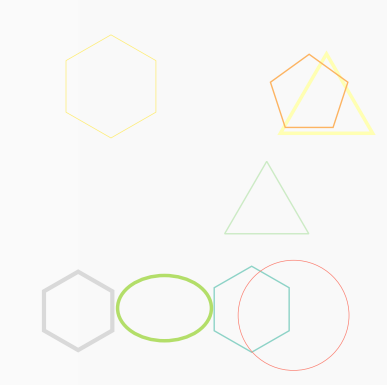[{"shape": "hexagon", "thickness": 1, "radius": 0.56, "center": [0.649, 0.197]}, {"shape": "triangle", "thickness": 2.5, "radius": 0.69, "center": [0.843, 0.723]}, {"shape": "circle", "thickness": 0.5, "radius": 0.72, "center": [0.758, 0.181]}, {"shape": "pentagon", "thickness": 1, "radius": 0.53, "center": [0.798, 0.754]}, {"shape": "oval", "thickness": 2.5, "radius": 0.61, "center": [0.425, 0.2]}, {"shape": "hexagon", "thickness": 3, "radius": 0.51, "center": [0.202, 0.192]}, {"shape": "triangle", "thickness": 1, "radius": 0.63, "center": [0.688, 0.456]}, {"shape": "hexagon", "thickness": 0.5, "radius": 0.67, "center": [0.286, 0.776]}]